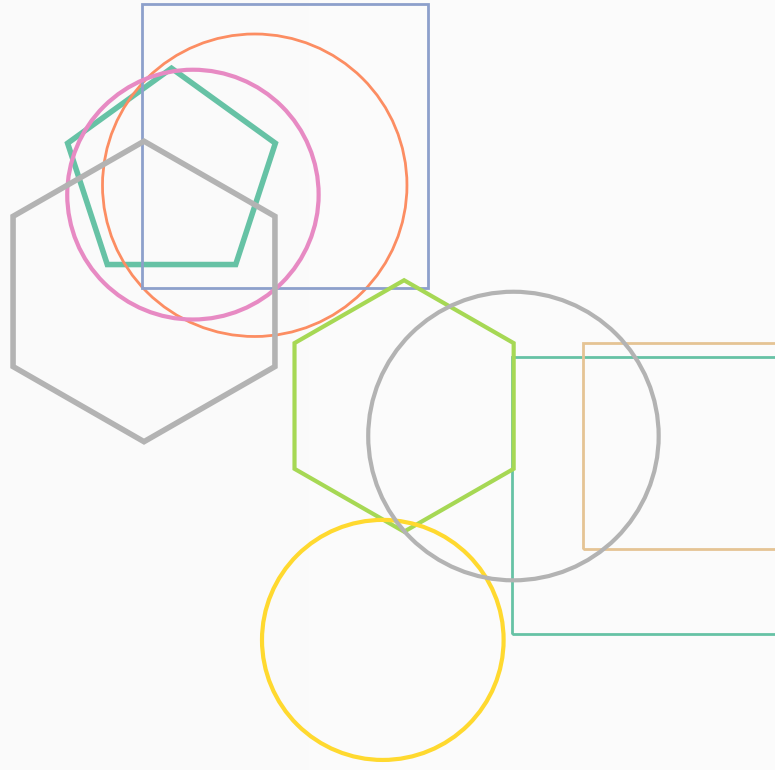[{"shape": "square", "thickness": 1, "radius": 0.9, "center": [0.841, 0.356]}, {"shape": "pentagon", "thickness": 2, "radius": 0.7, "center": [0.221, 0.77]}, {"shape": "circle", "thickness": 1, "radius": 0.98, "center": [0.329, 0.759]}, {"shape": "square", "thickness": 1, "radius": 0.92, "center": [0.368, 0.81]}, {"shape": "circle", "thickness": 1.5, "radius": 0.81, "center": [0.249, 0.747]}, {"shape": "hexagon", "thickness": 1.5, "radius": 0.82, "center": [0.521, 0.473]}, {"shape": "circle", "thickness": 1.5, "radius": 0.78, "center": [0.494, 0.169]}, {"shape": "square", "thickness": 1, "radius": 0.67, "center": [0.886, 0.421]}, {"shape": "circle", "thickness": 1.5, "radius": 0.94, "center": [0.663, 0.434]}, {"shape": "hexagon", "thickness": 2, "radius": 0.98, "center": [0.186, 0.622]}]